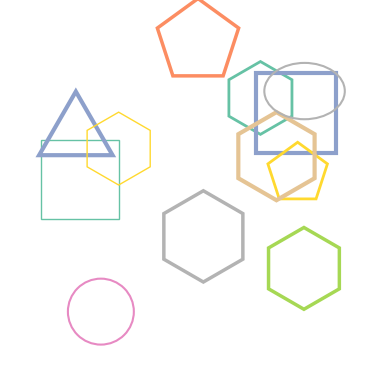[{"shape": "square", "thickness": 1, "radius": 0.51, "center": [0.208, 0.534]}, {"shape": "hexagon", "thickness": 2, "radius": 0.47, "center": [0.676, 0.746]}, {"shape": "pentagon", "thickness": 2.5, "radius": 0.56, "center": [0.514, 0.893]}, {"shape": "triangle", "thickness": 3, "radius": 0.55, "center": [0.197, 0.652]}, {"shape": "square", "thickness": 3, "radius": 0.52, "center": [0.769, 0.707]}, {"shape": "circle", "thickness": 1.5, "radius": 0.43, "center": [0.262, 0.191]}, {"shape": "hexagon", "thickness": 2.5, "radius": 0.53, "center": [0.789, 0.303]}, {"shape": "pentagon", "thickness": 2, "radius": 0.41, "center": [0.773, 0.549]}, {"shape": "hexagon", "thickness": 1, "radius": 0.47, "center": [0.308, 0.614]}, {"shape": "hexagon", "thickness": 3, "radius": 0.57, "center": [0.718, 0.594]}, {"shape": "oval", "thickness": 1.5, "radius": 0.52, "center": [0.791, 0.763]}, {"shape": "hexagon", "thickness": 2.5, "radius": 0.59, "center": [0.528, 0.386]}]